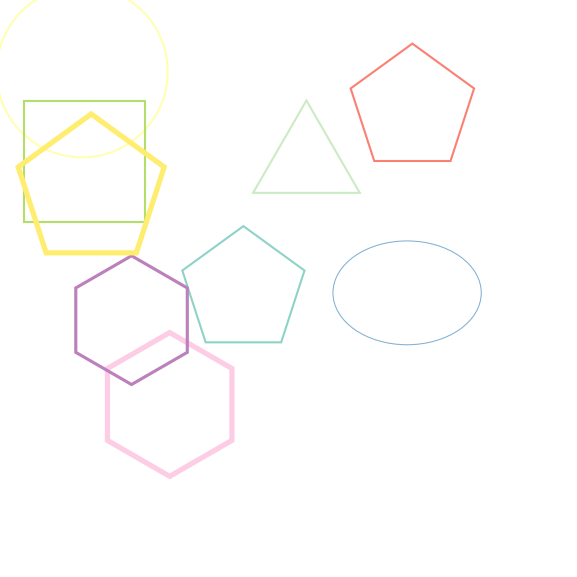[{"shape": "pentagon", "thickness": 1, "radius": 0.56, "center": [0.421, 0.496]}, {"shape": "circle", "thickness": 1, "radius": 0.74, "center": [0.142, 0.875]}, {"shape": "pentagon", "thickness": 1, "radius": 0.56, "center": [0.714, 0.811]}, {"shape": "oval", "thickness": 0.5, "radius": 0.64, "center": [0.705, 0.492]}, {"shape": "square", "thickness": 1, "radius": 0.52, "center": [0.147, 0.72]}, {"shape": "hexagon", "thickness": 2.5, "radius": 0.62, "center": [0.294, 0.299]}, {"shape": "hexagon", "thickness": 1.5, "radius": 0.56, "center": [0.228, 0.445]}, {"shape": "triangle", "thickness": 1, "radius": 0.53, "center": [0.531, 0.719]}, {"shape": "pentagon", "thickness": 2.5, "radius": 0.66, "center": [0.158, 0.669]}]